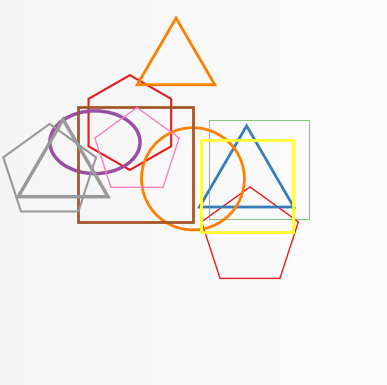[{"shape": "pentagon", "thickness": 1, "radius": 0.66, "center": [0.645, 0.383]}, {"shape": "hexagon", "thickness": 1.5, "radius": 0.62, "center": [0.335, 0.682]}, {"shape": "triangle", "thickness": 2, "radius": 0.7, "center": [0.636, 0.533]}, {"shape": "square", "thickness": 0.5, "radius": 0.64, "center": [0.669, 0.56]}, {"shape": "oval", "thickness": 2.5, "radius": 0.58, "center": [0.245, 0.631]}, {"shape": "circle", "thickness": 2, "radius": 0.66, "center": [0.498, 0.536]}, {"shape": "triangle", "thickness": 2, "radius": 0.58, "center": [0.454, 0.838]}, {"shape": "square", "thickness": 2, "radius": 0.59, "center": [0.638, 0.518]}, {"shape": "square", "thickness": 2, "radius": 0.74, "center": [0.349, 0.572]}, {"shape": "pentagon", "thickness": 1, "radius": 0.57, "center": [0.353, 0.606]}, {"shape": "triangle", "thickness": 2.5, "radius": 0.67, "center": [0.163, 0.556]}, {"shape": "pentagon", "thickness": 1.5, "radius": 0.63, "center": [0.128, 0.552]}]